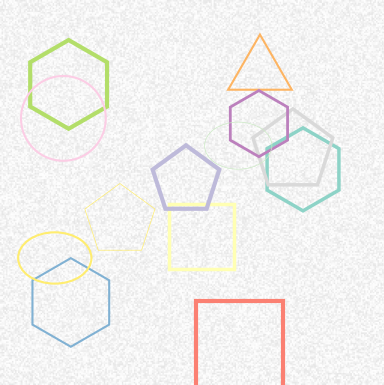[{"shape": "hexagon", "thickness": 2.5, "radius": 0.54, "center": [0.787, 0.56]}, {"shape": "square", "thickness": 2.5, "radius": 0.42, "center": [0.523, 0.386]}, {"shape": "pentagon", "thickness": 3, "radius": 0.46, "center": [0.483, 0.531]}, {"shape": "square", "thickness": 3, "radius": 0.56, "center": [0.622, 0.105]}, {"shape": "hexagon", "thickness": 1.5, "radius": 0.58, "center": [0.184, 0.214]}, {"shape": "triangle", "thickness": 1.5, "radius": 0.48, "center": [0.675, 0.815]}, {"shape": "hexagon", "thickness": 3, "radius": 0.58, "center": [0.178, 0.781]}, {"shape": "circle", "thickness": 1.5, "radius": 0.55, "center": [0.165, 0.692]}, {"shape": "pentagon", "thickness": 2.5, "radius": 0.55, "center": [0.761, 0.608]}, {"shape": "hexagon", "thickness": 2, "radius": 0.43, "center": [0.673, 0.679]}, {"shape": "oval", "thickness": 0.5, "radius": 0.44, "center": [0.619, 0.622]}, {"shape": "oval", "thickness": 1.5, "radius": 0.48, "center": [0.142, 0.33]}, {"shape": "pentagon", "thickness": 0.5, "radius": 0.48, "center": [0.311, 0.428]}]